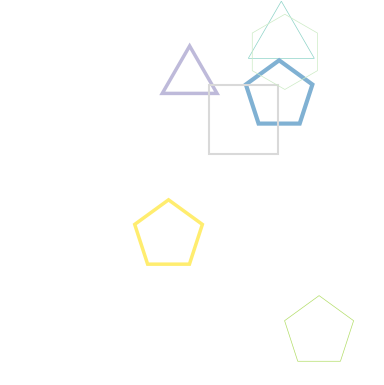[{"shape": "triangle", "thickness": 0.5, "radius": 0.49, "center": [0.731, 0.898]}, {"shape": "triangle", "thickness": 2.5, "radius": 0.41, "center": [0.493, 0.798]}, {"shape": "pentagon", "thickness": 3, "radius": 0.45, "center": [0.725, 0.752]}, {"shape": "pentagon", "thickness": 0.5, "radius": 0.47, "center": [0.829, 0.138]}, {"shape": "square", "thickness": 1.5, "radius": 0.44, "center": [0.633, 0.689]}, {"shape": "hexagon", "thickness": 0.5, "radius": 0.49, "center": [0.74, 0.865]}, {"shape": "pentagon", "thickness": 2.5, "radius": 0.46, "center": [0.438, 0.389]}]